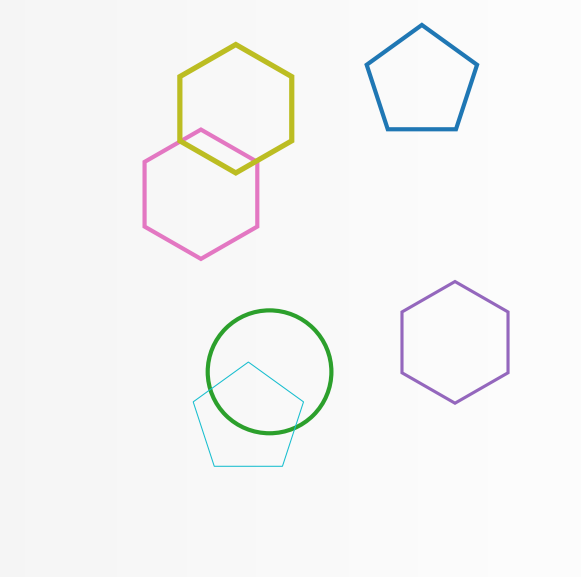[{"shape": "pentagon", "thickness": 2, "radius": 0.5, "center": [0.726, 0.856]}, {"shape": "circle", "thickness": 2, "radius": 0.53, "center": [0.464, 0.355]}, {"shape": "hexagon", "thickness": 1.5, "radius": 0.53, "center": [0.783, 0.406]}, {"shape": "hexagon", "thickness": 2, "radius": 0.56, "center": [0.346, 0.663]}, {"shape": "hexagon", "thickness": 2.5, "radius": 0.56, "center": [0.406, 0.811]}, {"shape": "pentagon", "thickness": 0.5, "radius": 0.5, "center": [0.427, 0.272]}]